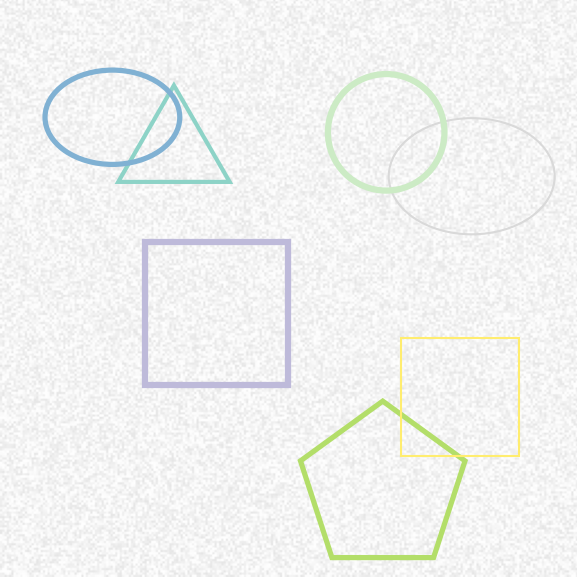[{"shape": "triangle", "thickness": 2, "radius": 0.56, "center": [0.301, 0.74]}, {"shape": "square", "thickness": 3, "radius": 0.62, "center": [0.375, 0.456]}, {"shape": "oval", "thickness": 2.5, "radius": 0.58, "center": [0.195, 0.796]}, {"shape": "pentagon", "thickness": 2.5, "radius": 0.75, "center": [0.663, 0.155]}, {"shape": "oval", "thickness": 1, "radius": 0.72, "center": [0.817, 0.694]}, {"shape": "circle", "thickness": 3, "radius": 0.5, "center": [0.669, 0.77]}, {"shape": "square", "thickness": 1, "radius": 0.51, "center": [0.797, 0.312]}]